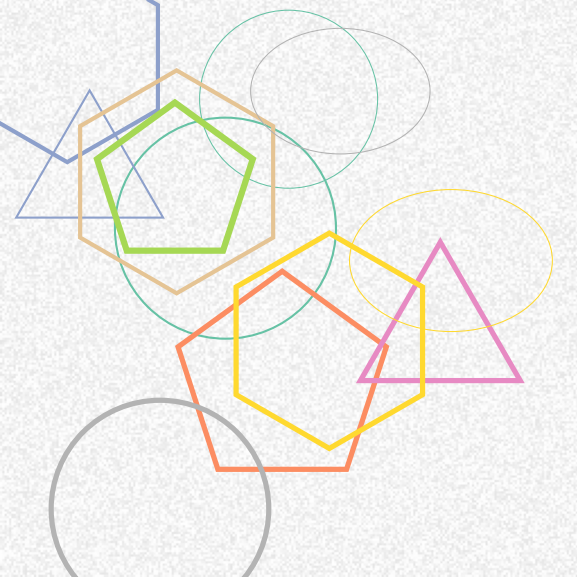[{"shape": "circle", "thickness": 1, "radius": 0.96, "center": [0.39, 0.604]}, {"shape": "circle", "thickness": 0.5, "radius": 0.77, "center": [0.5, 0.827]}, {"shape": "pentagon", "thickness": 2.5, "radius": 0.95, "center": [0.489, 0.34]}, {"shape": "hexagon", "thickness": 2, "radius": 0.91, "center": [0.116, 0.9]}, {"shape": "triangle", "thickness": 1, "radius": 0.73, "center": [0.155, 0.696]}, {"shape": "triangle", "thickness": 2.5, "radius": 0.8, "center": [0.762, 0.42]}, {"shape": "pentagon", "thickness": 3, "radius": 0.71, "center": [0.303, 0.68]}, {"shape": "oval", "thickness": 0.5, "radius": 0.88, "center": [0.781, 0.548]}, {"shape": "hexagon", "thickness": 2.5, "radius": 0.93, "center": [0.57, 0.409]}, {"shape": "hexagon", "thickness": 2, "radius": 0.96, "center": [0.306, 0.684]}, {"shape": "circle", "thickness": 2.5, "radius": 0.94, "center": [0.277, 0.118]}, {"shape": "oval", "thickness": 0.5, "radius": 0.78, "center": [0.589, 0.841]}]